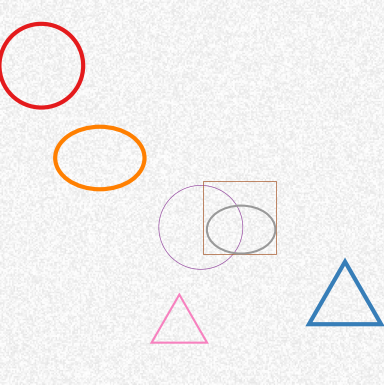[{"shape": "circle", "thickness": 3, "radius": 0.54, "center": [0.107, 0.829]}, {"shape": "triangle", "thickness": 3, "radius": 0.54, "center": [0.896, 0.212]}, {"shape": "circle", "thickness": 0.5, "radius": 0.55, "center": [0.522, 0.409]}, {"shape": "oval", "thickness": 3, "radius": 0.58, "center": [0.259, 0.59]}, {"shape": "square", "thickness": 0.5, "radius": 0.48, "center": [0.621, 0.435]}, {"shape": "triangle", "thickness": 1.5, "radius": 0.42, "center": [0.466, 0.152]}, {"shape": "oval", "thickness": 1.5, "radius": 0.44, "center": [0.626, 0.404]}]